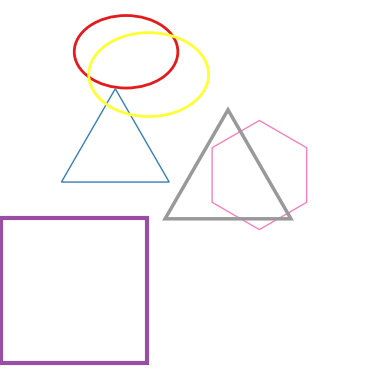[{"shape": "oval", "thickness": 2, "radius": 0.67, "center": [0.327, 0.866]}, {"shape": "triangle", "thickness": 1, "radius": 0.81, "center": [0.299, 0.608]}, {"shape": "square", "thickness": 3, "radius": 0.94, "center": [0.192, 0.246]}, {"shape": "oval", "thickness": 2, "radius": 0.78, "center": [0.386, 0.806]}, {"shape": "hexagon", "thickness": 1, "radius": 0.71, "center": [0.674, 0.545]}, {"shape": "triangle", "thickness": 2.5, "radius": 0.94, "center": [0.592, 0.526]}]